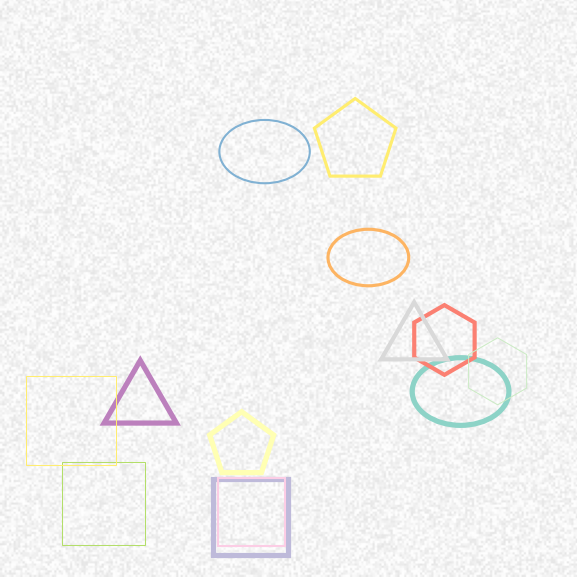[{"shape": "oval", "thickness": 2.5, "radius": 0.42, "center": [0.798, 0.321]}, {"shape": "pentagon", "thickness": 2.5, "radius": 0.29, "center": [0.418, 0.228]}, {"shape": "square", "thickness": 2.5, "radius": 0.33, "center": [0.434, 0.104]}, {"shape": "hexagon", "thickness": 2, "radius": 0.3, "center": [0.77, 0.41]}, {"shape": "oval", "thickness": 1, "radius": 0.39, "center": [0.458, 0.737]}, {"shape": "oval", "thickness": 1.5, "radius": 0.35, "center": [0.638, 0.553]}, {"shape": "square", "thickness": 0.5, "radius": 0.36, "center": [0.179, 0.127]}, {"shape": "square", "thickness": 1, "radius": 0.29, "center": [0.436, 0.112]}, {"shape": "triangle", "thickness": 2, "radius": 0.33, "center": [0.717, 0.41]}, {"shape": "triangle", "thickness": 2.5, "radius": 0.36, "center": [0.243, 0.303]}, {"shape": "hexagon", "thickness": 0.5, "radius": 0.29, "center": [0.862, 0.356]}, {"shape": "pentagon", "thickness": 1.5, "radius": 0.37, "center": [0.615, 0.754]}, {"shape": "square", "thickness": 0.5, "radius": 0.39, "center": [0.123, 0.271]}]